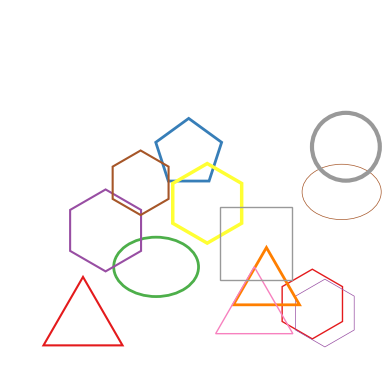[{"shape": "hexagon", "thickness": 1, "radius": 0.45, "center": [0.811, 0.21]}, {"shape": "triangle", "thickness": 1.5, "radius": 0.59, "center": [0.216, 0.162]}, {"shape": "pentagon", "thickness": 2, "radius": 0.45, "center": [0.49, 0.603]}, {"shape": "oval", "thickness": 2, "radius": 0.55, "center": [0.406, 0.307]}, {"shape": "hexagon", "thickness": 0.5, "radius": 0.44, "center": [0.844, 0.187]}, {"shape": "hexagon", "thickness": 1.5, "radius": 0.53, "center": [0.274, 0.402]}, {"shape": "triangle", "thickness": 2, "radius": 0.5, "center": [0.692, 0.258]}, {"shape": "hexagon", "thickness": 2.5, "radius": 0.52, "center": [0.538, 0.472]}, {"shape": "oval", "thickness": 0.5, "radius": 0.51, "center": [0.887, 0.501]}, {"shape": "hexagon", "thickness": 1.5, "radius": 0.42, "center": [0.365, 0.525]}, {"shape": "triangle", "thickness": 1, "radius": 0.58, "center": [0.66, 0.191]}, {"shape": "square", "thickness": 1, "radius": 0.47, "center": [0.665, 0.367]}, {"shape": "circle", "thickness": 3, "radius": 0.44, "center": [0.898, 0.619]}]